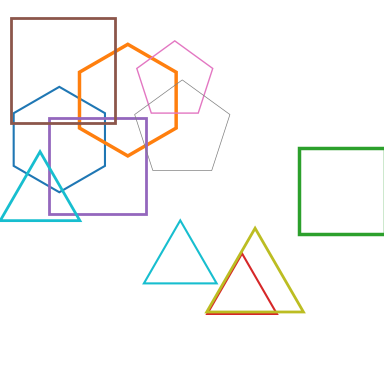[{"shape": "hexagon", "thickness": 1.5, "radius": 0.68, "center": [0.154, 0.638]}, {"shape": "hexagon", "thickness": 2.5, "radius": 0.72, "center": [0.332, 0.74]}, {"shape": "square", "thickness": 2.5, "radius": 0.56, "center": [0.888, 0.504]}, {"shape": "triangle", "thickness": 1.5, "radius": 0.52, "center": [0.629, 0.237]}, {"shape": "square", "thickness": 2, "radius": 0.63, "center": [0.253, 0.568]}, {"shape": "square", "thickness": 2, "radius": 0.68, "center": [0.164, 0.817]}, {"shape": "pentagon", "thickness": 1, "radius": 0.52, "center": [0.454, 0.79]}, {"shape": "pentagon", "thickness": 0.5, "radius": 0.65, "center": [0.473, 0.662]}, {"shape": "triangle", "thickness": 2, "radius": 0.73, "center": [0.663, 0.262]}, {"shape": "triangle", "thickness": 2, "radius": 0.6, "center": [0.104, 0.487]}, {"shape": "triangle", "thickness": 1.5, "radius": 0.55, "center": [0.468, 0.318]}]